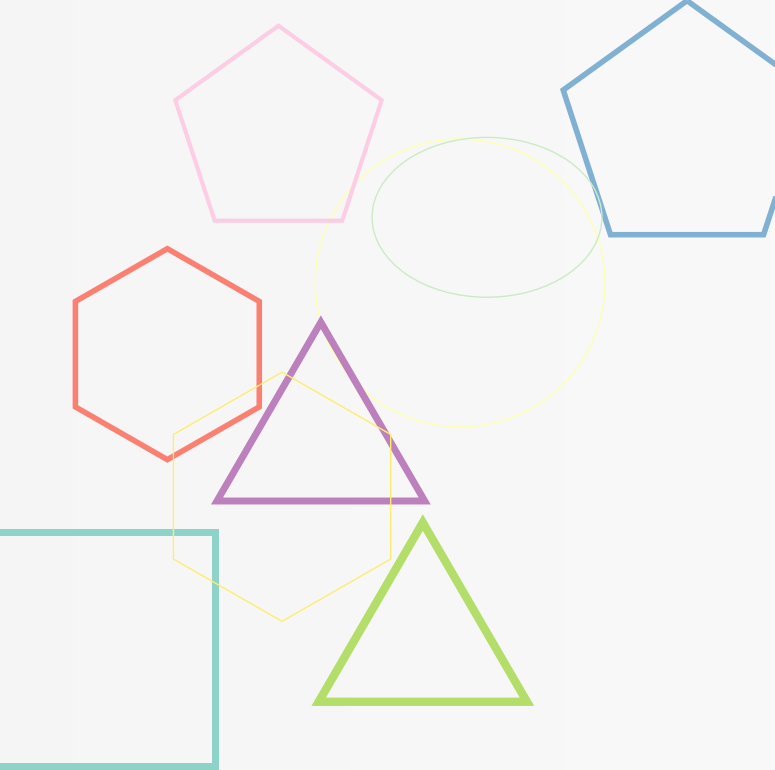[{"shape": "square", "thickness": 2.5, "radius": 0.76, "center": [0.126, 0.157]}, {"shape": "circle", "thickness": 0.5, "radius": 0.93, "center": [0.594, 0.633]}, {"shape": "hexagon", "thickness": 2, "radius": 0.68, "center": [0.216, 0.54]}, {"shape": "pentagon", "thickness": 2, "radius": 0.84, "center": [0.887, 0.831]}, {"shape": "triangle", "thickness": 3, "radius": 0.78, "center": [0.546, 0.166]}, {"shape": "pentagon", "thickness": 1.5, "radius": 0.7, "center": [0.359, 0.827]}, {"shape": "triangle", "thickness": 2.5, "radius": 0.77, "center": [0.414, 0.427]}, {"shape": "oval", "thickness": 0.5, "radius": 0.74, "center": [0.628, 0.718]}, {"shape": "hexagon", "thickness": 0.5, "radius": 0.81, "center": [0.364, 0.355]}]